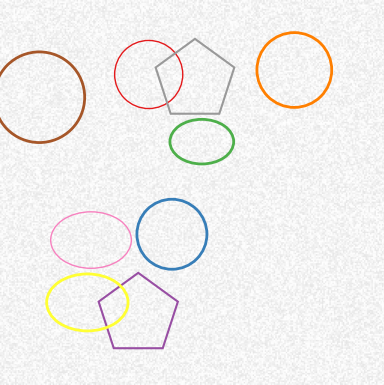[{"shape": "circle", "thickness": 1, "radius": 0.44, "center": [0.386, 0.807]}, {"shape": "circle", "thickness": 2, "radius": 0.45, "center": [0.447, 0.392]}, {"shape": "oval", "thickness": 2, "radius": 0.41, "center": [0.524, 0.632]}, {"shape": "pentagon", "thickness": 1.5, "radius": 0.54, "center": [0.359, 0.183]}, {"shape": "circle", "thickness": 2, "radius": 0.49, "center": [0.764, 0.818]}, {"shape": "oval", "thickness": 2, "radius": 0.53, "center": [0.227, 0.214]}, {"shape": "circle", "thickness": 2, "radius": 0.59, "center": [0.102, 0.747]}, {"shape": "oval", "thickness": 1, "radius": 0.52, "center": [0.236, 0.376]}, {"shape": "pentagon", "thickness": 1.5, "radius": 0.54, "center": [0.506, 0.792]}]